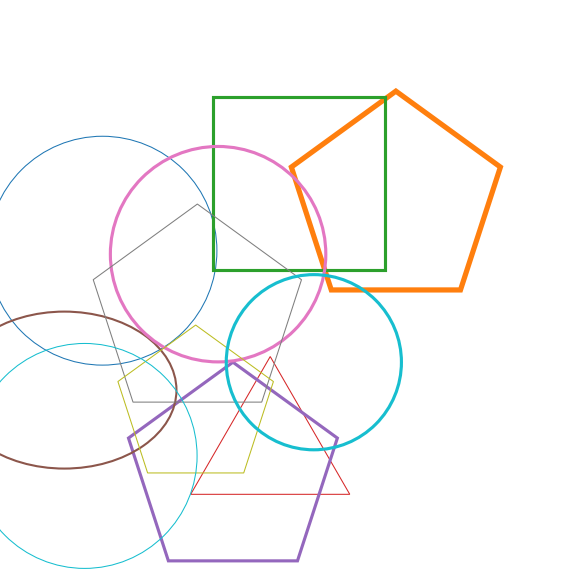[{"shape": "circle", "thickness": 0.5, "radius": 0.99, "center": [0.177, 0.565]}, {"shape": "pentagon", "thickness": 2.5, "radius": 0.95, "center": [0.686, 0.651]}, {"shape": "square", "thickness": 1.5, "radius": 0.75, "center": [0.518, 0.682]}, {"shape": "triangle", "thickness": 0.5, "radius": 0.8, "center": [0.468, 0.223]}, {"shape": "pentagon", "thickness": 1.5, "radius": 0.95, "center": [0.403, 0.182]}, {"shape": "oval", "thickness": 1, "radius": 0.97, "center": [0.111, 0.324]}, {"shape": "circle", "thickness": 1.5, "radius": 0.93, "center": [0.378, 0.559]}, {"shape": "pentagon", "thickness": 0.5, "radius": 0.95, "center": [0.342, 0.456]}, {"shape": "pentagon", "thickness": 0.5, "radius": 0.71, "center": [0.339, 0.295]}, {"shape": "circle", "thickness": 1.5, "radius": 0.76, "center": [0.543, 0.372]}, {"shape": "circle", "thickness": 0.5, "radius": 0.97, "center": [0.147, 0.21]}]